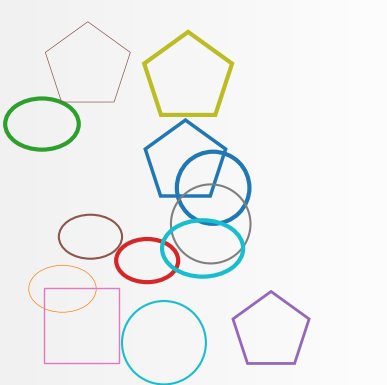[{"shape": "pentagon", "thickness": 2.5, "radius": 0.55, "center": [0.479, 0.579]}, {"shape": "circle", "thickness": 3, "radius": 0.47, "center": [0.55, 0.512]}, {"shape": "oval", "thickness": 0.5, "radius": 0.44, "center": [0.161, 0.25]}, {"shape": "oval", "thickness": 3, "radius": 0.47, "center": [0.108, 0.678]}, {"shape": "oval", "thickness": 3, "radius": 0.4, "center": [0.38, 0.323]}, {"shape": "pentagon", "thickness": 2, "radius": 0.52, "center": [0.699, 0.14]}, {"shape": "oval", "thickness": 1.5, "radius": 0.41, "center": [0.233, 0.385]}, {"shape": "pentagon", "thickness": 0.5, "radius": 0.58, "center": [0.227, 0.828]}, {"shape": "square", "thickness": 1, "radius": 0.48, "center": [0.211, 0.154]}, {"shape": "circle", "thickness": 1.5, "radius": 0.51, "center": [0.544, 0.418]}, {"shape": "pentagon", "thickness": 3, "radius": 0.6, "center": [0.485, 0.798]}, {"shape": "circle", "thickness": 1.5, "radius": 0.54, "center": [0.423, 0.11]}, {"shape": "oval", "thickness": 3, "radius": 0.52, "center": [0.523, 0.355]}]